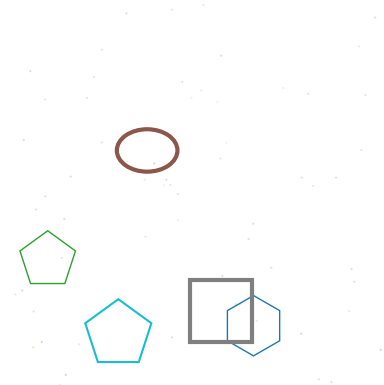[{"shape": "hexagon", "thickness": 1, "radius": 0.39, "center": [0.659, 0.154]}, {"shape": "pentagon", "thickness": 1, "radius": 0.38, "center": [0.124, 0.325]}, {"shape": "oval", "thickness": 3, "radius": 0.39, "center": [0.382, 0.609]}, {"shape": "square", "thickness": 3, "radius": 0.4, "center": [0.573, 0.191]}, {"shape": "pentagon", "thickness": 1.5, "radius": 0.45, "center": [0.307, 0.133]}]